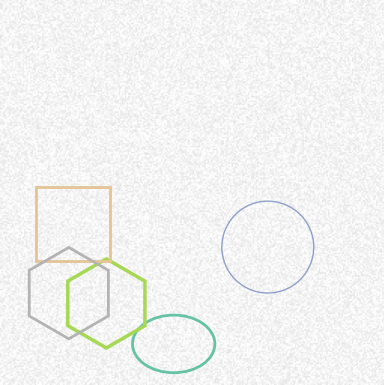[{"shape": "oval", "thickness": 2, "radius": 0.53, "center": [0.451, 0.107]}, {"shape": "circle", "thickness": 1, "radius": 0.6, "center": [0.696, 0.358]}, {"shape": "hexagon", "thickness": 2.5, "radius": 0.58, "center": [0.276, 0.212]}, {"shape": "square", "thickness": 2, "radius": 0.48, "center": [0.19, 0.418]}, {"shape": "hexagon", "thickness": 2, "radius": 0.59, "center": [0.179, 0.239]}]